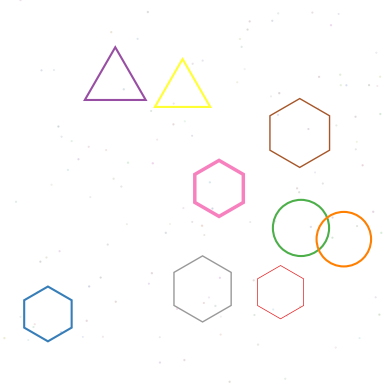[{"shape": "hexagon", "thickness": 0.5, "radius": 0.35, "center": [0.729, 0.241]}, {"shape": "hexagon", "thickness": 1.5, "radius": 0.36, "center": [0.124, 0.185]}, {"shape": "circle", "thickness": 1.5, "radius": 0.37, "center": [0.782, 0.408]}, {"shape": "triangle", "thickness": 1.5, "radius": 0.46, "center": [0.299, 0.786]}, {"shape": "circle", "thickness": 1.5, "radius": 0.35, "center": [0.893, 0.379]}, {"shape": "triangle", "thickness": 1.5, "radius": 0.41, "center": [0.474, 0.764]}, {"shape": "hexagon", "thickness": 1, "radius": 0.45, "center": [0.779, 0.655]}, {"shape": "hexagon", "thickness": 2.5, "radius": 0.36, "center": [0.569, 0.511]}, {"shape": "hexagon", "thickness": 1, "radius": 0.43, "center": [0.526, 0.25]}]